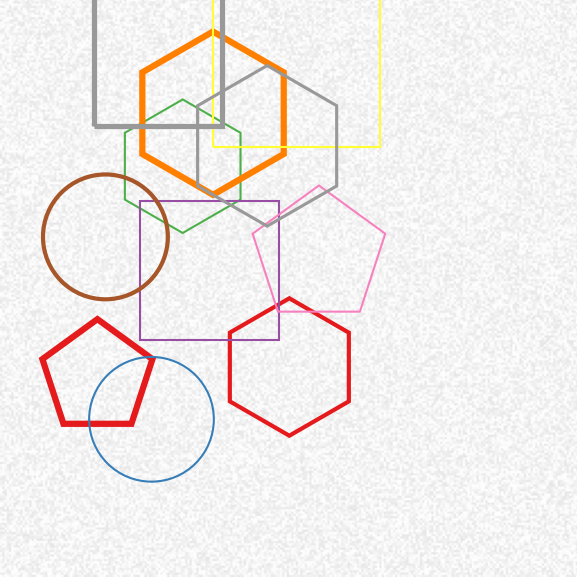[{"shape": "pentagon", "thickness": 3, "radius": 0.5, "center": [0.169, 0.346]}, {"shape": "hexagon", "thickness": 2, "radius": 0.59, "center": [0.501, 0.364]}, {"shape": "circle", "thickness": 1, "radius": 0.54, "center": [0.262, 0.273]}, {"shape": "hexagon", "thickness": 1, "radius": 0.58, "center": [0.316, 0.711]}, {"shape": "square", "thickness": 1, "radius": 0.6, "center": [0.363, 0.531]}, {"shape": "hexagon", "thickness": 3, "radius": 0.71, "center": [0.369, 0.803]}, {"shape": "square", "thickness": 1, "radius": 0.72, "center": [0.513, 0.89]}, {"shape": "circle", "thickness": 2, "radius": 0.54, "center": [0.183, 0.589]}, {"shape": "pentagon", "thickness": 1, "radius": 0.6, "center": [0.552, 0.557]}, {"shape": "hexagon", "thickness": 1.5, "radius": 0.7, "center": [0.463, 0.747]}, {"shape": "square", "thickness": 2.5, "radius": 0.55, "center": [0.274, 0.892]}]